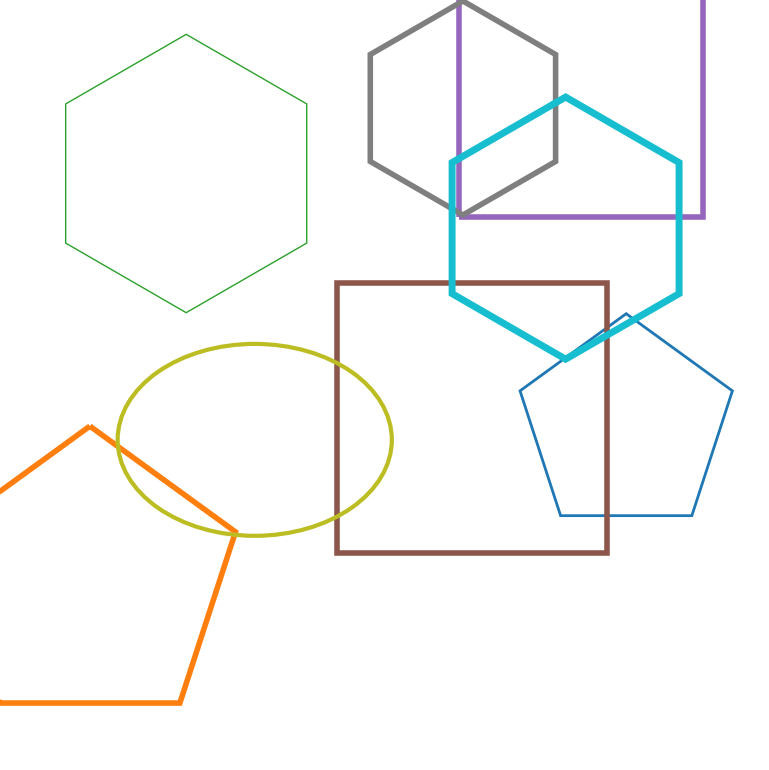[{"shape": "pentagon", "thickness": 1, "radius": 0.72, "center": [0.813, 0.448]}, {"shape": "pentagon", "thickness": 2, "radius": 0.99, "center": [0.117, 0.248]}, {"shape": "hexagon", "thickness": 0.5, "radius": 0.9, "center": [0.242, 0.775]}, {"shape": "square", "thickness": 2, "radius": 0.79, "center": [0.754, 0.877]}, {"shape": "square", "thickness": 2, "radius": 0.87, "center": [0.613, 0.457]}, {"shape": "hexagon", "thickness": 2, "radius": 0.69, "center": [0.601, 0.86]}, {"shape": "oval", "thickness": 1.5, "radius": 0.89, "center": [0.331, 0.429]}, {"shape": "hexagon", "thickness": 2.5, "radius": 0.85, "center": [0.735, 0.704]}]